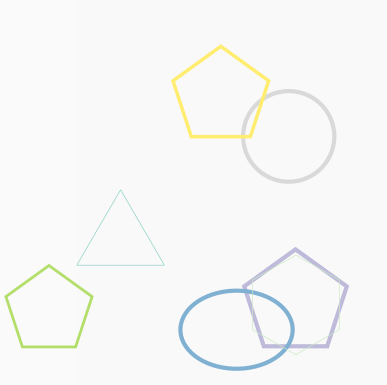[{"shape": "triangle", "thickness": 0.5, "radius": 0.65, "center": [0.311, 0.376]}, {"shape": "pentagon", "thickness": 3, "radius": 0.7, "center": [0.763, 0.213]}, {"shape": "oval", "thickness": 3, "radius": 0.72, "center": [0.61, 0.144]}, {"shape": "pentagon", "thickness": 2, "radius": 0.58, "center": [0.126, 0.193]}, {"shape": "circle", "thickness": 3, "radius": 0.59, "center": [0.745, 0.646]}, {"shape": "hexagon", "thickness": 0.5, "radius": 0.65, "center": [0.764, 0.208]}, {"shape": "pentagon", "thickness": 2.5, "radius": 0.65, "center": [0.57, 0.75]}]